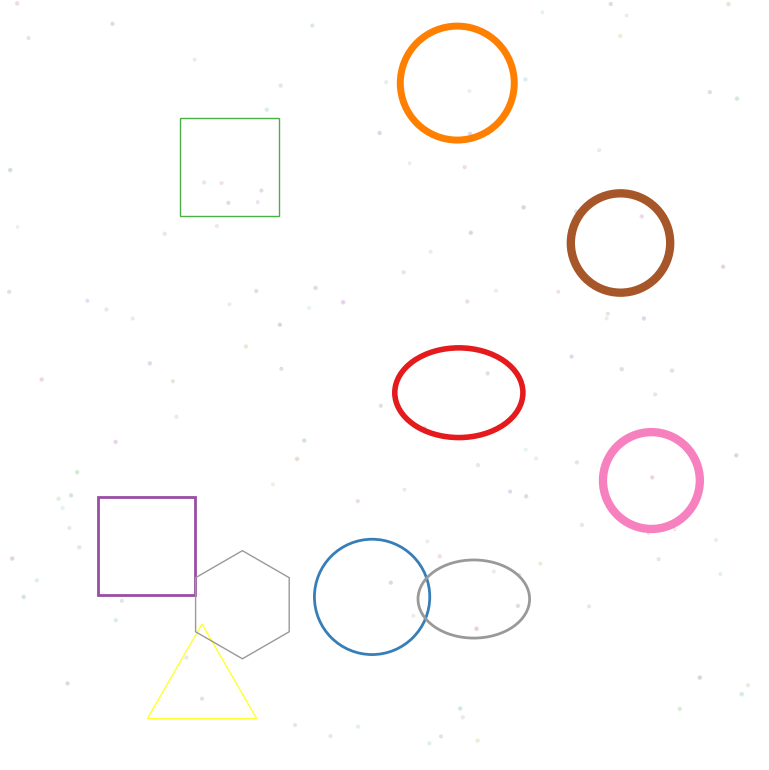[{"shape": "oval", "thickness": 2, "radius": 0.42, "center": [0.596, 0.49]}, {"shape": "circle", "thickness": 1, "radius": 0.37, "center": [0.483, 0.225]}, {"shape": "square", "thickness": 0.5, "radius": 0.32, "center": [0.298, 0.783]}, {"shape": "square", "thickness": 1, "radius": 0.32, "center": [0.19, 0.291]}, {"shape": "circle", "thickness": 2.5, "radius": 0.37, "center": [0.594, 0.892]}, {"shape": "triangle", "thickness": 0.5, "radius": 0.41, "center": [0.262, 0.108]}, {"shape": "circle", "thickness": 3, "radius": 0.32, "center": [0.806, 0.684]}, {"shape": "circle", "thickness": 3, "radius": 0.31, "center": [0.846, 0.376]}, {"shape": "hexagon", "thickness": 0.5, "radius": 0.35, "center": [0.315, 0.215]}, {"shape": "oval", "thickness": 1, "radius": 0.36, "center": [0.615, 0.222]}]